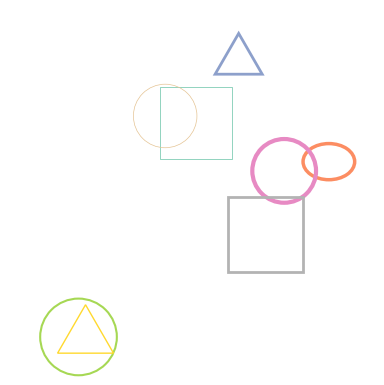[{"shape": "square", "thickness": 0.5, "radius": 0.47, "center": [0.51, 0.681]}, {"shape": "oval", "thickness": 2.5, "radius": 0.34, "center": [0.854, 0.58]}, {"shape": "triangle", "thickness": 2, "radius": 0.35, "center": [0.62, 0.843]}, {"shape": "circle", "thickness": 3, "radius": 0.41, "center": [0.738, 0.556]}, {"shape": "circle", "thickness": 1.5, "radius": 0.5, "center": [0.204, 0.125]}, {"shape": "triangle", "thickness": 1, "radius": 0.42, "center": [0.222, 0.125]}, {"shape": "circle", "thickness": 0.5, "radius": 0.41, "center": [0.429, 0.699]}, {"shape": "square", "thickness": 2, "radius": 0.48, "center": [0.689, 0.391]}]